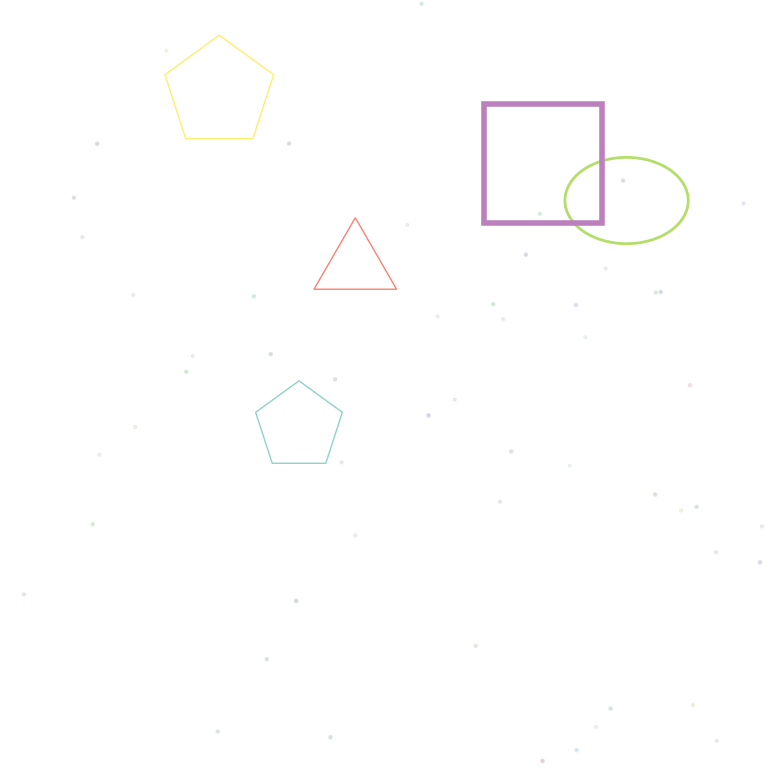[{"shape": "pentagon", "thickness": 0.5, "radius": 0.3, "center": [0.388, 0.446]}, {"shape": "triangle", "thickness": 0.5, "radius": 0.31, "center": [0.461, 0.655]}, {"shape": "oval", "thickness": 1, "radius": 0.4, "center": [0.814, 0.74]}, {"shape": "square", "thickness": 2, "radius": 0.38, "center": [0.705, 0.788]}, {"shape": "pentagon", "thickness": 0.5, "radius": 0.37, "center": [0.285, 0.88]}]